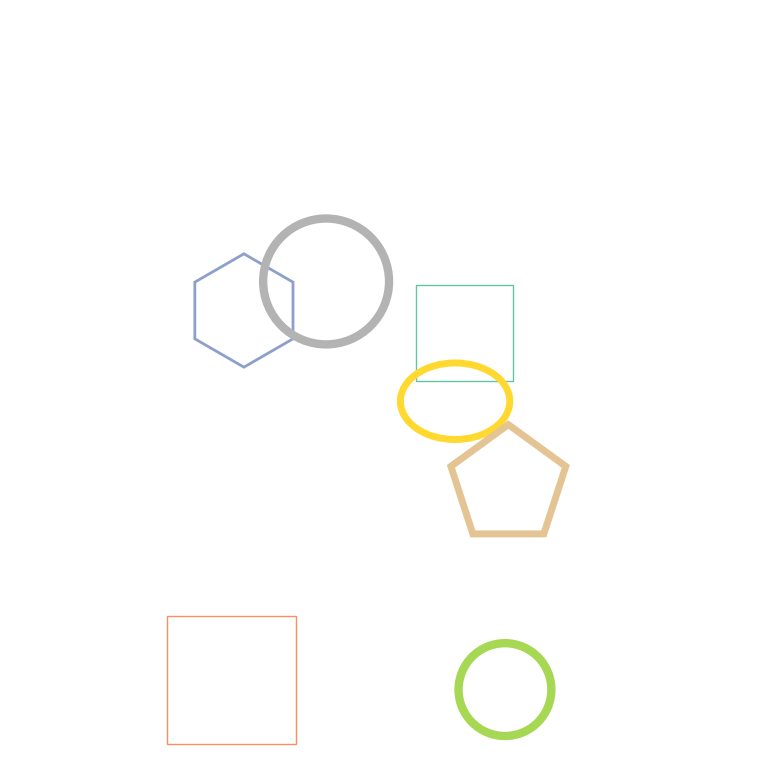[{"shape": "square", "thickness": 0.5, "radius": 0.31, "center": [0.603, 0.567]}, {"shape": "square", "thickness": 0.5, "radius": 0.42, "center": [0.3, 0.117]}, {"shape": "hexagon", "thickness": 1, "radius": 0.37, "center": [0.317, 0.597]}, {"shape": "circle", "thickness": 3, "radius": 0.3, "center": [0.656, 0.104]}, {"shape": "oval", "thickness": 2.5, "radius": 0.36, "center": [0.591, 0.479]}, {"shape": "pentagon", "thickness": 2.5, "radius": 0.39, "center": [0.66, 0.37]}, {"shape": "circle", "thickness": 3, "radius": 0.41, "center": [0.424, 0.634]}]